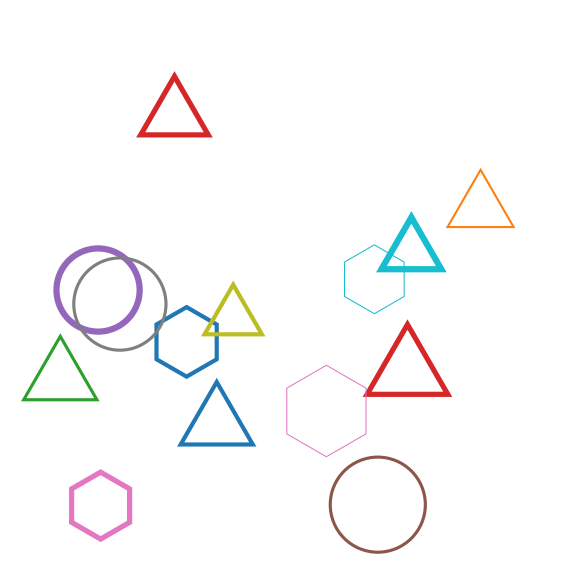[{"shape": "triangle", "thickness": 2, "radius": 0.36, "center": [0.375, 0.266]}, {"shape": "hexagon", "thickness": 2, "radius": 0.3, "center": [0.323, 0.407]}, {"shape": "triangle", "thickness": 1, "radius": 0.33, "center": [0.832, 0.639]}, {"shape": "triangle", "thickness": 1.5, "radius": 0.37, "center": [0.104, 0.343]}, {"shape": "triangle", "thickness": 2.5, "radius": 0.4, "center": [0.706, 0.357]}, {"shape": "triangle", "thickness": 2.5, "radius": 0.34, "center": [0.302, 0.799]}, {"shape": "circle", "thickness": 3, "radius": 0.36, "center": [0.17, 0.497]}, {"shape": "circle", "thickness": 1.5, "radius": 0.41, "center": [0.654, 0.125]}, {"shape": "hexagon", "thickness": 0.5, "radius": 0.4, "center": [0.565, 0.287]}, {"shape": "hexagon", "thickness": 2.5, "radius": 0.29, "center": [0.174, 0.124]}, {"shape": "circle", "thickness": 1.5, "radius": 0.4, "center": [0.208, 0.473]}, {"shape": "triangle", "thickness": 2, "radius": 0.29, "center": [0.404, 0.449]}, {"shape": "triangle", "thickness": 3, "radius": 0.3, "center": [0.712, 0.563]}, {"shape": "hexagon", "thickness": 0.5, "radius": 0.3, "center": [0.648, 0.516]}]